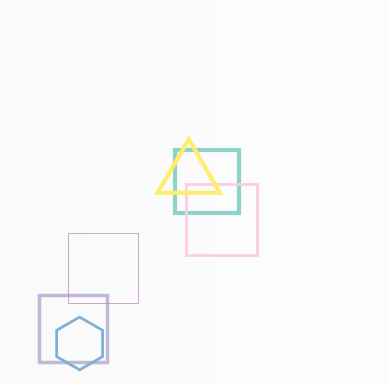[{"shape": "square", "thickness": 3, "radius": 0.41, "center": [0.534, 0.529]}, {"shape": "square", "thickness": 2.5, "radius": 0.43, "center": [0.188, 0.147]}, {"shape": "hexagon", "thickness": 2, "radius": 0.34, "center": [0.205, 0.108]}, {"shape": "square", "thickness": 2, "radius": 0.46, "center": [0.571, 0.429]}, {"shape": "square", "thickness": 0.5, "radius": 0.45, "center": [0.266, 0.303]}, {"shape": "triangle", "thickness": 3, "radius": 0.46, "center": [0.487, 0.546]}]